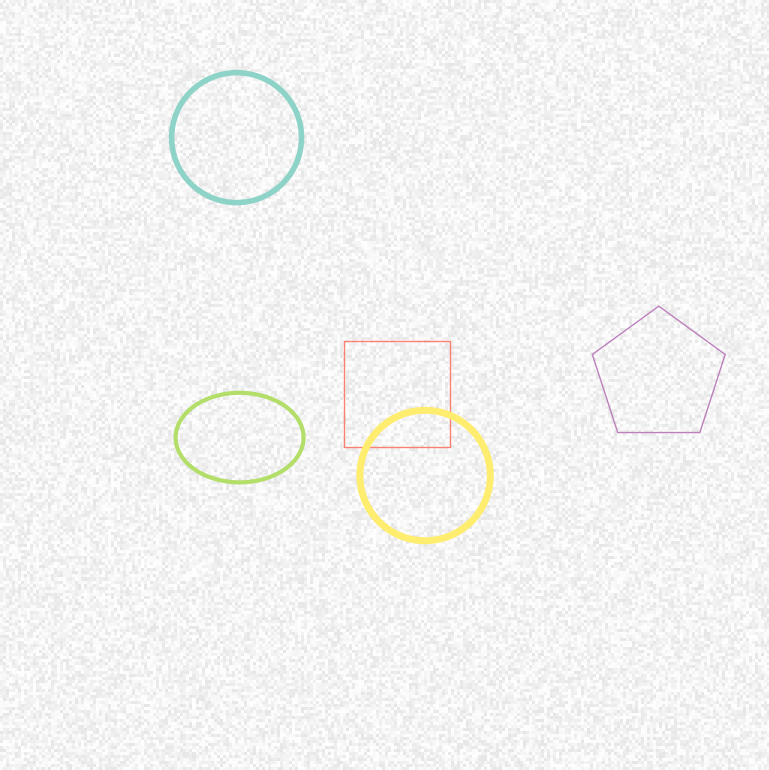[{"shape": "circle", "thickness": 2, "radius": 0.42, "center": [0.307, 0.821]}, {"shape": "square", "thickness": 0.5, "radius": 0.34, "center": [0.515, 0.488]}, {"shape": "oval", "thickness": 1.5, "radius": 0.42, "center": [0.311, 0.432]}, {"shape": "pentagon", "thickness": 0.5, "radius": 0.45, "center": [0.856, 0.512]}, {"shape": "circle", "thickness": 2.5, "radius": 0.42, "center": [0.552, 0.382]}]